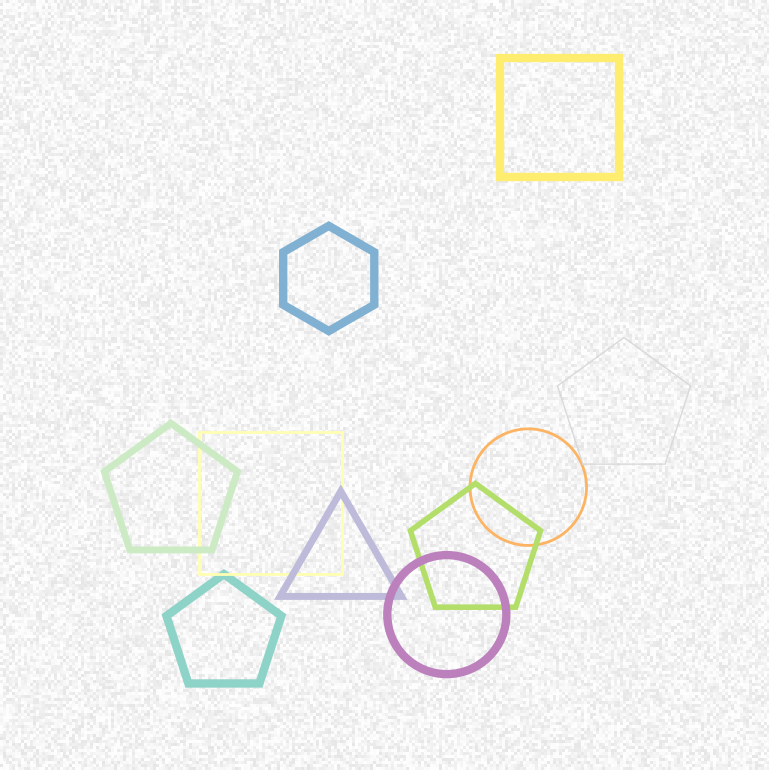[{"shape": "pentagon", "thickness": 3, "radius": 0.39, "center": [0.291, 0.176]}, {"shape": "square", "thickness": 1, "radius": 0.46, "center": [0.351, 0.347]}, {"shape": "triangle", "thickness": 2.5, "radius": 0.46, "center": [0.443, 0.271]}, {"shape": "hexagon", "thickness": 3, "radius": 0.34, "center": [0.427, 0.638]}, {"shape": "circle", "thickness": 1, "radius": 0.38, "center": [0.686, 0.367]}, {"shape": "pentagon", "thickness": 2, "radius": 0.44, "center": [0.617, 0.283]}, {"shape": "pentagon", "thickness": 0.5, "radius": 0.45, "center": [0.81, 0.471]}, {"shape": "circle", "thickness": 3, "radius": 0.39, "center": [0.58, 0.202]}, {"shape": "pentagon", "thickness": 2.5, "radius": 0.45, "center": [0.222, 0.359]}, {"shape": "square", "thickness": 3, "radius": 0.39, "center": [0.727, 0.848]}]